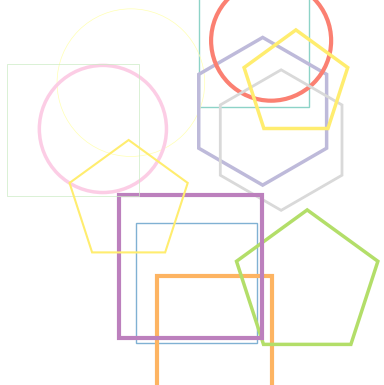[{"shape": "square", "thickness": 1, "radius": 0.71, "center": [0.66, 0.864]}, {"shape": "circle", "thickness": 0.5, "radius": 0.96, "center": [0.34, 0.785]}, {"shape": "hexagon", "thickness": 2.5, "radius": 0.96, "center": [0.682, 0.711]}, {"shape": "circle", "thickness": 3, "radius": 0.78, "center": [0.704, 0.894]}, {"shape": "square", "thickness": 1, "radius": 0.78, "center": [0.511, 0.265]}, {"shape": "square", "thickness": 3, "radius": 0.75, "center": [0.557, 0.134]}, {"shape": "pentagon", "thickness": 2.5, "radius": 0.97, "center": [0.798, 0.262]}, {"shape": "circle", "thickness": 2.5, "radius": 0.83, "center": [0.267, 0.665]}, {"shape": "hexagon", "thickness": 2, "radius": 0.91, "center": [0.73, 0.636]}, {"shape": "square", "thickness": 3, "radius": 0.93, "center": [0.496, 0.309]}, {"shape": "square", "thickness": 0.5, "radius": 0.86, "center": [0.19, 0.663]}, {"shape": "pentagon", "thickness": 1.5, "radius": 0.81, "center": [0.334, 0.475]}, {"shape": "pentagon", "thickness": 2.5, "radius": 0.71, "center": [0.769, 0.781]}]